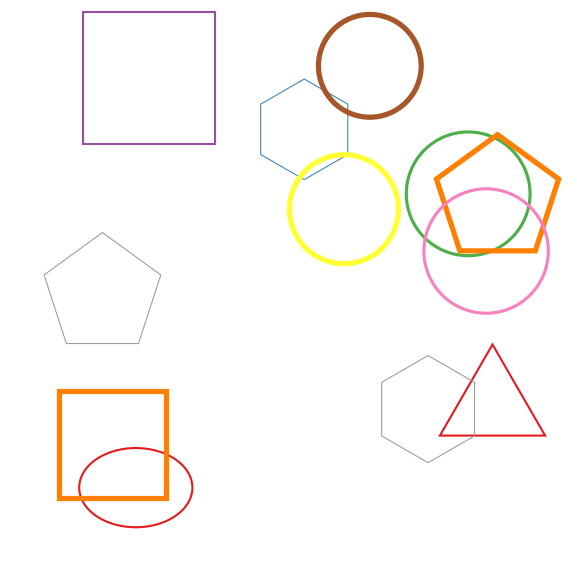[{"shape": "triangle", "thickness": 1, "radius": 0.53, "center": [0.853, 0.297]}, {"shape": "oval", "thickness": 1, "radius": 0.49, "center": [0.235, 0.155]}, {"shape": "hexagon", "thickness": 0.5, "radius": 0.44, "center": [0.527, 0.775]}, {"shape": "circle", "thickness": 1.5, "radius": 0.54, "center": [0.811, 0.664]}, {"shape": "square", "thickness": 1, "radius": 0.57, "center": [0.258, 0.864]}, {"shape": "pentagon", "thickness": 2.5, "radius": 0.56, "center": [0.862, 0.655]}, {"shape": "square", "thickness": 2.5, "radius": 0.46, "center": [0.195, 0.229]}, {"shape": "circle", "thickness": 2.5, "radius": 0.47, "center": [0.596, 0.637]}, {"shape": "circle", "thickness": 2.5, "radius": 0.44, "center": [0.64, 0.885]}, {"shape": "circle", "thickness": 1.5, "radius": 0.54, "center": [0.842, 0.564]}, {"shape": "hexagon", "thickness": 0.5, "radius": 0.46, "center": [0.741, 0.291]}, {"shape": "pentagon", "thickness": 0.5, "radius": 0.53, "center": [0.177, 0.49]}]